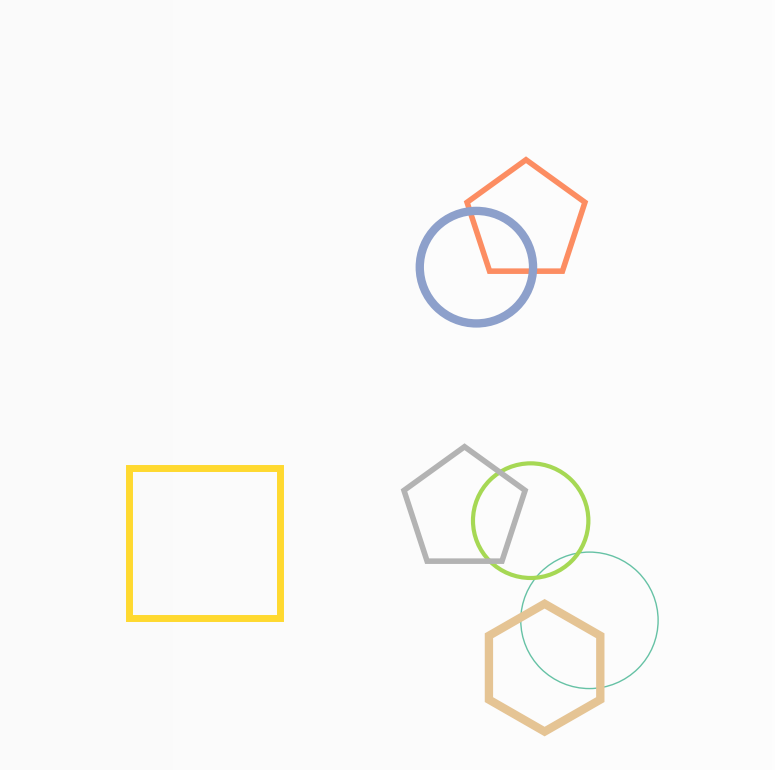[{"shape": "circle", "thickness": 0.5, "radius": 0.44, "center": [0.761, 0.194]}, {"shape": "pentagon", "thickness": 2, "radius": 0.4, "center": [0.679, 0.713]}, {"shape": "circle", "thickness": 3, "radius": 0.37, "center": [0.615, 0.653]}, {"shape": "circle", "thickness": 1.5, "radius": 0.37, "center": [0.685, 0.324]}, {"shape": "square", "thickness": 2.5, "radius": 0.49, "center": [0.263, 0.295]}, {"shape": "hexagon", "thickness": 3, "radius": 0.41, "center": [0.703, 0.133]}, {"shape": "pentagon", "thickness": 2, "radius": 0.41, "center": [0.599, 0.338]}]